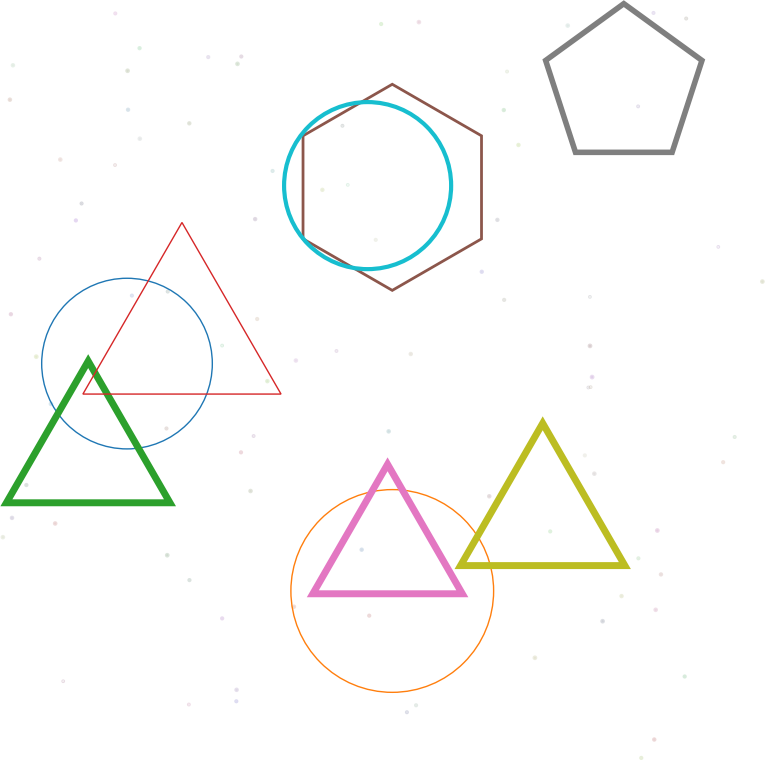[{"shape": "circle", "thickness": 0.5, "radius": 0.55, "center": [0.165, 0.528]}, {"shape": "circle", "thickness": 0.5, "radius": 0.66, "center": [0.509, 0.233]}, {"shape": "triangle", "thickness": 2.5, "radius": 0.61, "center": [0.115, 0.408]}, {"shape": "triangle", "thickness": 0.5, "radius": 0.74, "center": [0.236, 0.562]}, {"shape": "hexagon", "thickness": 1, "radius": 0.67, "center": [0.509, 0.757]}, {"shape": "triangle", "thickness": 2.5, "radius": 0.56, "center": [0.503, 0.285]}, {"shape": "pentagon", "thickness": 2, "radius": 0.53, "center": [0.81, 0.889]}, {"shape": "triangle", "thickness": 2.5, "radius": 0.62, "center": [0.705, 0.327]}, {"shape": "circle", "thickness": 1.5, "radius": 0.54, "center": [0.477, 0.759]}]